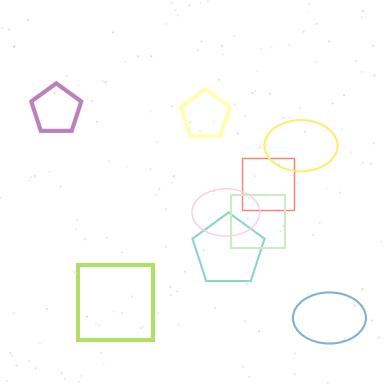[{"shape": "pentagon", "thickness": 1.5, "radius": 0.49, "center": [0.594, 0.35]}, {"shape": "pentagon", "thickness": 3, "radius": 0.34, "center": [0.534, 0.701]}, {"shape": "square", "thickness": 1, "radius": 0.34, "center": [0.696, 0.522]}, {"shape": "oval", "thickness": 1.5, "radius": 0.47, "center": [0.856, 0.174]}, {"shape": "square", "thickness": 3, "radius": 0.49, "center": [0.3, 0.214]}, {"shape": "oval", "thickness": 1, "radius": 0.44, "center": [0.587, 0.448]}, {"shape": "pentagon", "thickness": 3, "radius": 0.34, "center": [0.146, 0.715]}, {"shape": "square", "thickness": 1.5, "radius": 0.35, "center": [0.67, 0.424]}, {"shape": "oval", "thickness": 1.5, "radius": 0.47, "center": [0.782, 0.622]}]